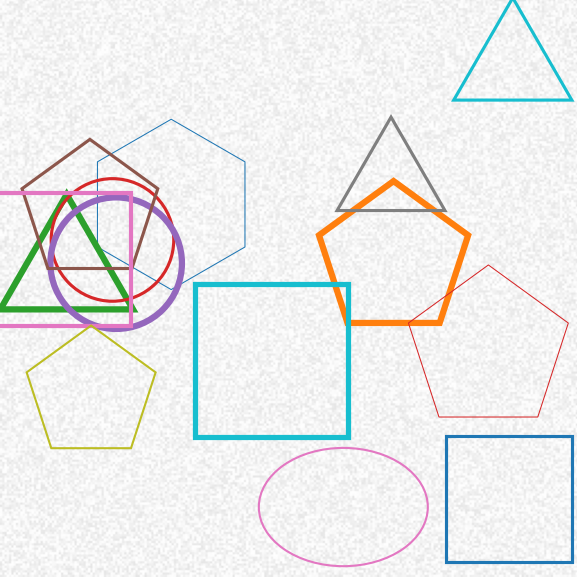[{"shape": "square", "thickness": 1.5, "radius": 0.55, "center": [0.881, 0.135]}, {"shape": "hexagon", "thickness": 0.5, "radius": 0.74, "center": [0.296, 0.645]}, {"shape": "pentagon", "thickness": 3, "radius": 0.68, "center": [0.682, 0.55]}, {"shape": "triangle", "thickness": 3, "radius": 0.66, "center": [0.115, 0.53]}, {"shape": "circle", "thickness": 1.5, "radius": 0.53, "center": [0.195, 0.584]}, {"shape": "pentagon", "thickness": 0.5, "radius": 0.73, "center": [0.846, 0.395]}, {"shape": "circle", "thickness": 3, "radius": 0.57, "center": [0.201, 0.543]}, {"shape": "pentagon", "thickness": 1.5, "radius": 0.62, "center": [0.156, 0.634]}, {"shape": "oval", "thickness": 1, "radius": 0.73, "center": [0.595, 0.121]}, {"shape": "square", "thickness": 2, "radius": 0.57, "center": [0.111, 0.55]}, {"shape": "triangle", "thickness": 1.5, "radius": 0.54, "center": [0.677, 0.688]}, {"shape": "pentagon", "thickness": 1, "radius": 0.59, "center": [0.158, 0.318]}, {"shape": "triangle", "thickness": 1.5, "radius": 0.59, "center": [0.888, 0.885]}, {"shape": "square", "thickness": 2.5, "radius": 0.66, "center": [0.471, 0.374]}]